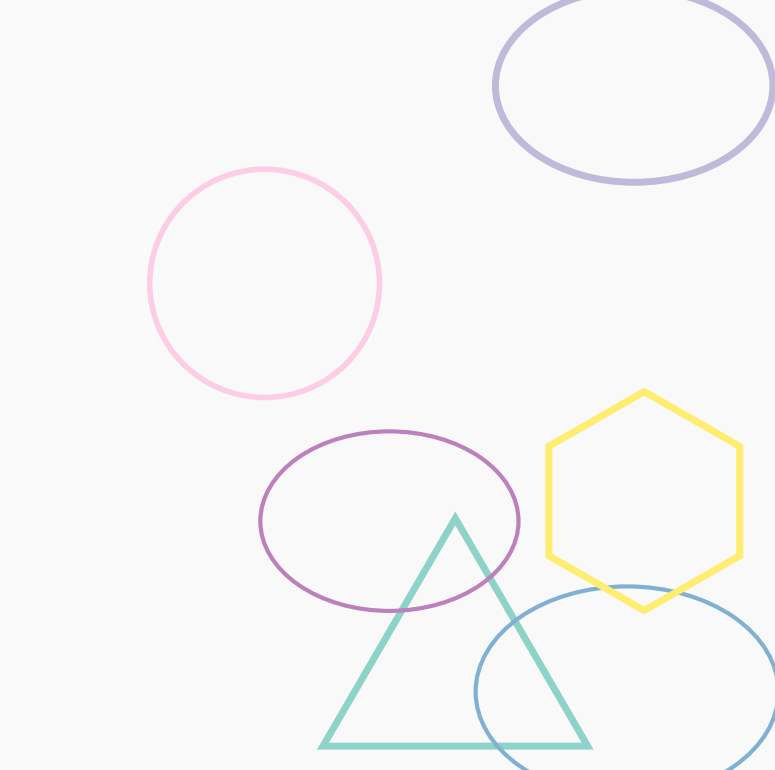[{"shape": "triangle", "thickness": 2.5, "radius": 0.99, "center": [0.588, 0.13]}, {"shape": "oval", "thickness": 2.5, "radius": 0.9, "center": [0.818, 0.889]}, {"shape": "oval", "thickness": 1.5, "radius": 0.98, "center": [0.809, 0.102]}, {"shape": "circle", "thickness": 2, "radius": 0.74, "center": [0.341, 0.632]}, {"shape": "oval", "thickness": 1.5, "radius": 0.83, "center": [0.502, 0.323]}, {"shape": "hexagon", "thickness": 2.5, "radius": 0.71, "center": [0.831, 0.349]}]